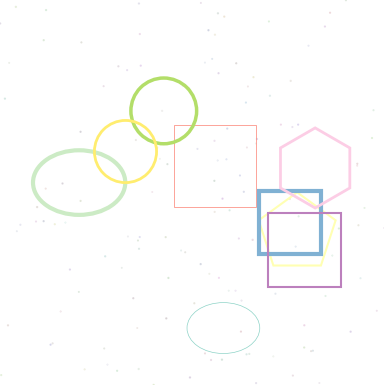[{"shape": "oval", "thickness": 0.5, "radius": 0.47, "center": [0.58, 0.148]}, {"shape": "pentagon", "thickness": 1.5, "radius": 0.53, "center": [0.772, 0.395]}, {"shape": "square", "thickness": 0.5, "radius": 0.53, "center": [0.56, 0.569]}, {"shape": "square", "thickness": 3, "radius": 0.4, "center": [0.754, 0.422]}, {"shape": "circle", "thickness": 2.5, "radius": 0.43, "center": [0.425, 0.712]}, {"shape": "hexagon", "thickness": 2, "radius": 0.52, "center": [0.819, 0.564]}, {"shape": "square", "thickness": 1.5, "radius": 0.48, "center": [0.791, 0.35]}, {"shape": "oval", "thickness": 3, "radius": 0.6, "center": [0.206, 0.526]}, {"shape": "circle", "thickness": 2, "radius": 0.4, "center": [0.326, 0.606]}]